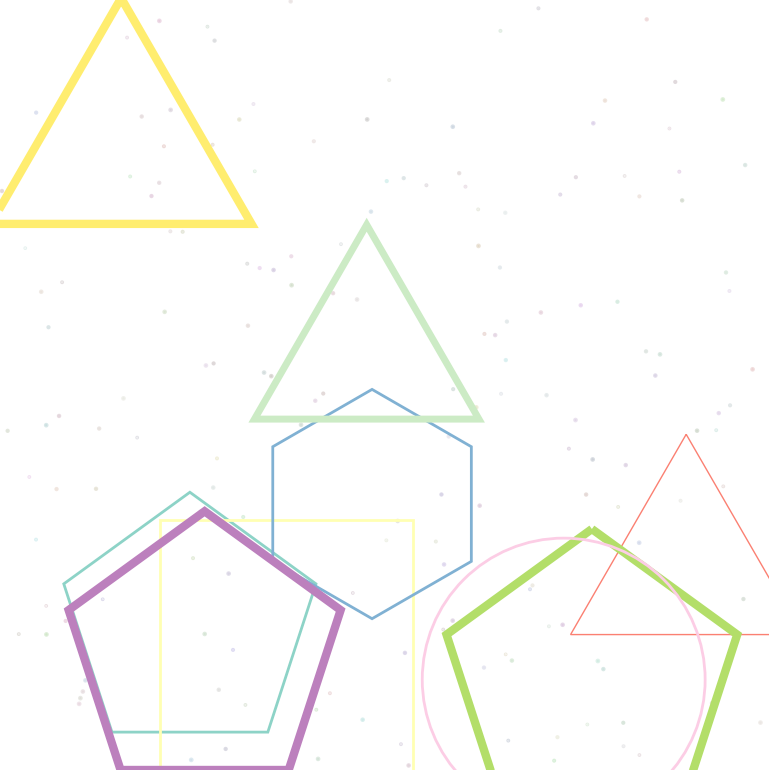[{"shape": "pentagon", "thickness": 1, "radius": 0.86, "center": [0.247, 0.189]}, {"shape": "square", "thickness": 1, "radius": 0.82, "center": [0.372, 0.161]}, {"shape": "triangle", "thickness": 0.5, "radius": 0.87, "center": [0.891, 0.263]}, {"shape": "hexagon", "thickness": 1, "radius": 0.74, "center": [0.483, 0.345]}, {"shape": "pentagon", "thickness": 3, "radius": 0.99, "center": [0.769, 0.115]}, {"shape": "circle", "thickness": 1, "radius": 0.92, "center": [0.732, 0.117]}, {"shape": "pentagon", "thickness": 3, "radius": 0.93, "center": [0.266, 0.15]}, {"shape": "triangle", "thickness": 2.5, "radius": 0.84, "center": [0.476, 0.54]}, {"shape": "triangle", "thickness": 3, "radius": 0.98, "center": [0.157, 0.807]}]